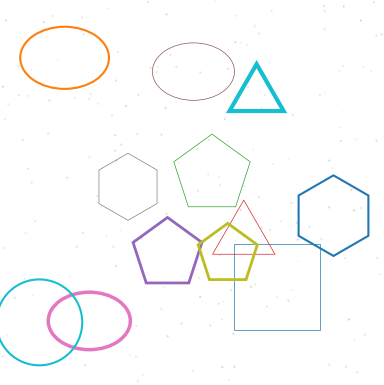[{"shape": "hexagon", "thickness": 1.5, "radius": 0.52, "center": [0.866, 0.44]}, {"shape": "square", "thickness": 0.5, "radius": 0.56, "center": [0.72, 0.254]}, {"shape": "oval", "thickness": 1.5, "radius": 0.58, "center": [0.168, 0.85]}, {"shape": "pentagon", "thickness": 0.5, "radius": 0.52, "center": [0.551, 0.547]}, {"shape": "triangle", "thickness": 0.5, "radius": 0.47, "center": [0.633, 0.386]}, {"shape": "pentagon", "thickness": 2, "radius": 0.47, "center": [0.435, 0.341]}, {"shape": "oval", "thickness": 0.5, "radius": 0.53, "center": [0.502, 0.814]}, {"shape": "oval", "thickness": 2.5, "radius": 0.53, "center": [0.232, 0.166]}, {"shape": "hexagon", "thickness": 0.5, "radius": 0.44, "center": [0.332, 0.515]}, {"shape": "pentagon", "thickness": 2, "radius": 0.4, "center": [0.592, 0.339]}, {"shape": "triangle", "thickness": 3, "radius": 0.41, "center": [0.666, 0.752]}, {"shape": "circle", "thickness": 1.5, "radius": 0.56, "center": [0.102, 0.163]}]